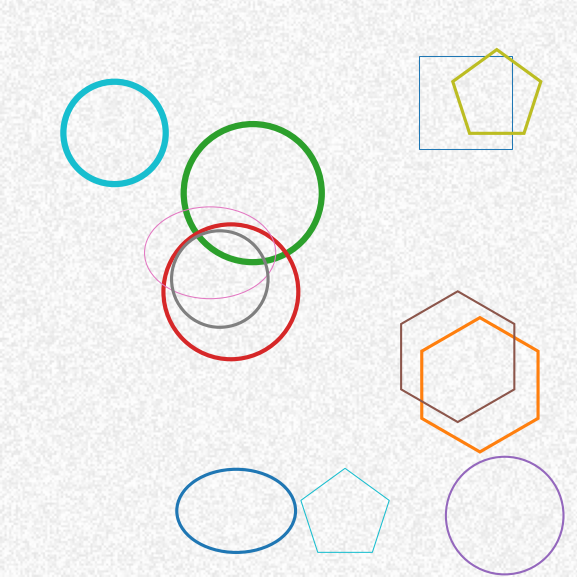[{"shape": "square", "thickness": 0.5, "radius": 0.4, "center": [0.806, 0.821]}, {"shape": "oval", "thickness": 1.5, "radius": 0.51, "center": [0.409, 0.115]}, {"shape": "hexagon", "thickness": 1.5, "radius": 0.58, "center": [0.831, 0.333]}, {"shape": "circle", "thickness": 3, "radius": 0.6, "center": [0.438, 0.665]}, {"shape": "circle", "thickness": 2, "radius": 0.58, "center": [0.4, 0.494]}, {"shape": "circle", "thickness": 1, "radius": 0.51, "center": [0.874, 0.106]}, {"shape": "hexagon", "thickness": 1, "radius": 0.57, "center": [0.793, 0.382]}, {"shape": "oval", "thickness": 0.5, "radius": 0.57, "center": [0.364, 0.561]}, {"shape": "circle", "thickness": 1.5, "radius": 0.42, "center": [0.381, 0.516]}, {"shape": "pentagon", "thickness": 1.5, "radius": 0.4, "center": [0.86, 0.833]}, {"shape": "circle", "thickness": 3, "radius": 0.44, "center": [0.198, 0.769]}, {"shape": "pentagon", "thickness": 0.5, "radius": 0.4, "center": [0.597, 0.108]}]